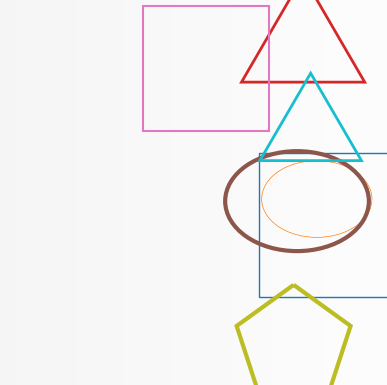[{"shape": "square", "thickness": 1, "radius": 0.94, "center": [0.854, 0.416]}, {"shape": "oval", "thickness": 0.5, "radius": 0.71, "center": [0.818, 0.483]}, {"shape": "triangle", "thickness": 2, "radius": 0.92, "center": [0.782, 0.878]}, {"shape": "oval", "thickness": 3, "radius": 0.93, "center": [0.767, 0.478]}, {"shape": "square", "thickness": 1.5, "radius": 0.82, "center": [0.531, 0.822]}, {"shape": "pentagon", "thickness": 3, "radius": 0.77, "center": [0.758, 0.106]}, {"shape": "triangle", "thickness": 2, "radius": 0.76, "center": [0.802, 0.658]}]